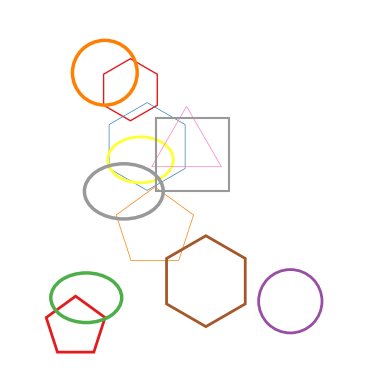[{"shape": "pentagon", "thickness": 2, "radius": 0.4, "center": [0.196, 0.15]}, {"shape": "hexagon", "thickness": 1, "radius": 0.4, "center": [0.339, 0.767]}, {"shape": "hexagon", "thickness": 0.5, "radius": 0.57, "center": [0.382, 0.619]}, {"shape": "oval", "thickness": 2.5, "radius": 0.46, "center": [0.224, 0.227]}, {"shape": "circle", "thickness": 2, "radius": 0.41, "center": [0.754, 0.218]}, {"shape": "circle", "thickness": 2.5, "radius": 0.42, "center": [0.272, 0.811]}, {"shape": "pentagon", "thickness": 0.5, "radius": 0.53, "center": [0.402, 0.409]}, {"shape": "oval", "thickness": 2, "radius": 0.43, "center": [0.365, 0.585]}, {"shape": "hexagon", "thickness": 2, "radius": 0.59, "center": [0.535, 0.27]}, {"shape": "triangle", "thickness": 0.5, "radius": 0.52, "center": [0.485, 0.619]}, {"shape": "square", "thickness": 1.5, "radius": 0.47, "center": [0.499, 0.598]}, {"shape": "oval", "thickness": 2.5, "radius": 0.51, "center": [0.322, 0.503]}]